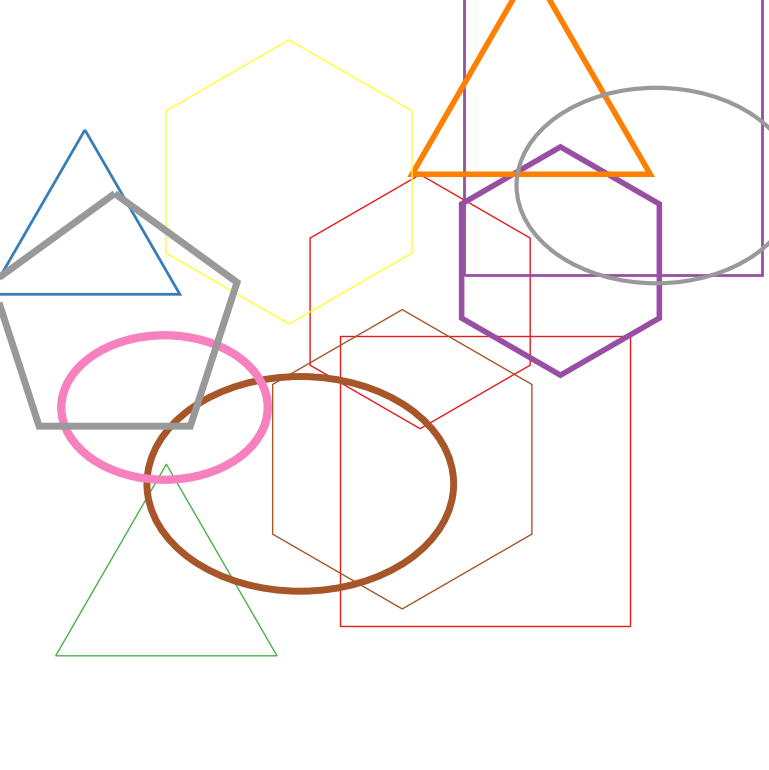[{"shape": "hexagon", "thickness": 0.5, "radius": 0.83, "center": [0.546, 0.608]}, {"shape": "square", "thickness": 0.5, "radius": 0.94, "center": [0.63, 0.375]}, {"shape": "triangle", "thickness": 1, "radius": 0.71, "center": [0.11, 0.689]}, {"shape": "triangle", "thickness": 0.5, "radius": 0.83, "center": [0.216, 0.231]}, {"shape": "hexagon", "thickness": 2, "radius": 0.74, "center": [0.728, 0.661]}, {"shape": "square", "thickness": 1, "radius": 0.97, "center": [0.796, 0.837]}, {"shape": "triangle", "thickness": 2, "radius": 0.89, "center": [0.69, 0.863]}, {"shape": "hexagon", "thickness": 0.5, "radius": 0.92, "center": [0.375, 0.764]}, {"shape": "oval", "thickness": 2.5, "radius": 1.0, "center": [0.39, 0.372]}, {"shape": "hexagon", "thickness": 0.5, "radius": 0.97, "center": [0.522, 0.404]}, {"shape": "oval", "thickness": 3, "radius": 0.67, "center": [0.214, 0.471]}, {"shape": "pentagon", "thickness": 2.5, "radius": 0.84, "center": [0.149, 0.582]}, {"shape": "oval", "thickness": 1.5, "radius": 0.91, "center": [0.852, 0.759]}]